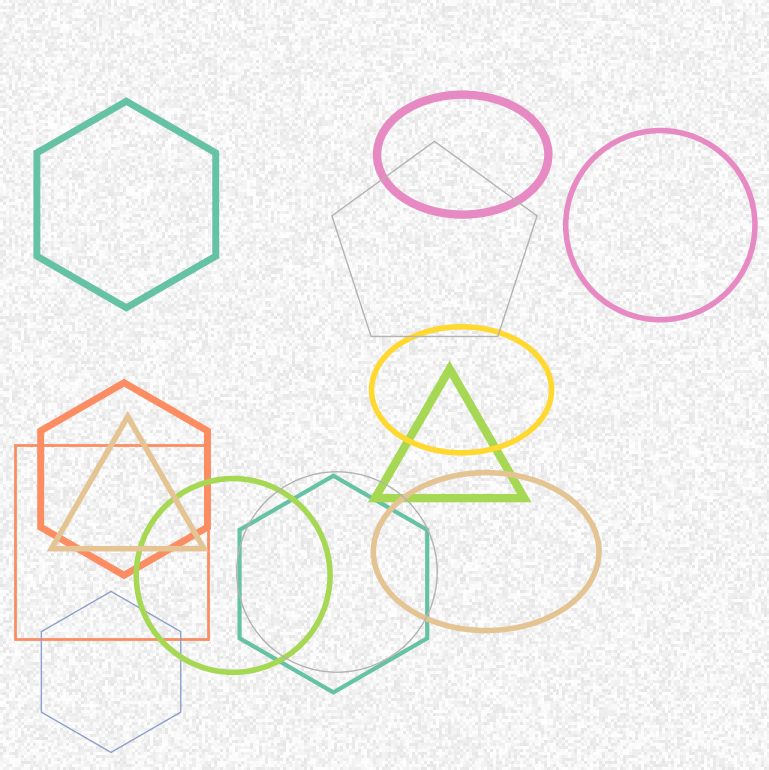[{"shape": "hexagon", "thickness": 2.5, "radius": 0.67, "center": [0.164, 0.734]}, {"shape": "hexagon", "thickness": 1.5, "radius": 0.7, "center": [0.433, 0.241]}, {"shape": "square", "thickness": 1, "radius": 0.63, "center": [0.145, 0.296]}, {"shape": "hexagon", "thickness": 2.5, "radius": 0.63, "center": [0.161, 0.378]}, {"shape": "hexagon", "thickness": 0.5, "radius": 0.52, "center": [0.144, 0.127]}, {"shape": "circle", "thickness": 2, "radius": 0.61, "center": [0.858, 0.708]}, {"shape": "oval", "thickness": 3, "radius": 0.56, "center": [0.601, 0.799]}, {"shape": "circle", "thickness": 2, "radius": 0.63, "center": [0.303, 0.253]}, {"shape": "triangle", "thickness": 3, "radius": 0.56, "center": [0.584, 0.409]}, {"shape": "oval", "thickness": 2, "radius": 0.58, "center": [0.599, 0.494]}, {"shape": "oval", "thickness": 2, "radius": 0.73, "center": [0.631, 0.284]}, {"shape": "triangle", "thickness": 2, "radius": 0.57, "center": [0.166, 0.345]}, {"shape": "pentagon", "thickness": 0.5, "radius": 0.7, "center": [0.564, 0.676]}, {"shape": "circle", "thickness": 0.5, "radius": 0.65, "center": [0.438, 0.257]}]